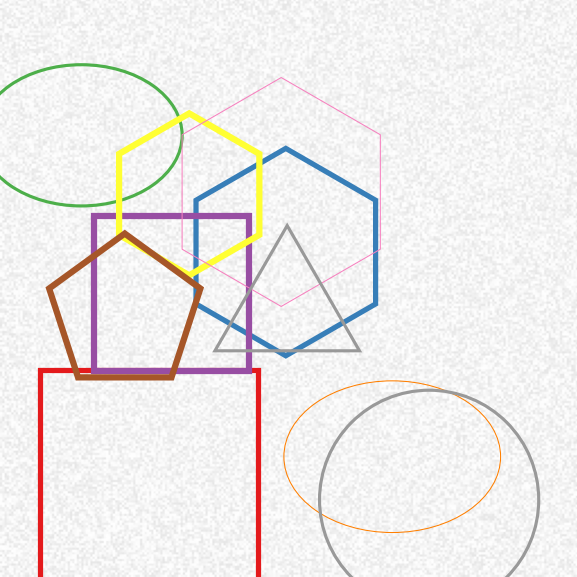[{"shape": "square", "thickness": 2.5, "radius": 0.94, "center": [0.258, 0.171]}, {"shape": "hexagon", "thickness": 2.5, "radius": 0.9, "center": [0.495, 0.563]}, {"shape": "oval", "thickness": 1.5, "radius": 0.87, "center": [0.141, 0.765]}, {"shape": "square", "thickness": 3, "radius": 0.67, "center": [0.297, 0.491]}, {"shape": "oval", "thickness": 0.5, "radius": 0.94, "center": [0.679, 0.208]}, {"shape": "hexagon", "thickness": 3, "radius": 0.7, "center": [0.328, 0.663]}, {"shape": "pentagon", "thickness": 3, "radius": 0.69, "center": [0.216, 0.457]}, {"shape": "hexagon", "thickness": 0.5, "radius": 0.99, "center": [0.487, 0.667]}, {"shape": "triangle", "thickness": 1.5, "radius": 0.72, "center": [0.497, 0.464]}, {"shape": "circle", "thickness": 1.5, "radius": 0.95, "center": [0.743, 0.134]}]